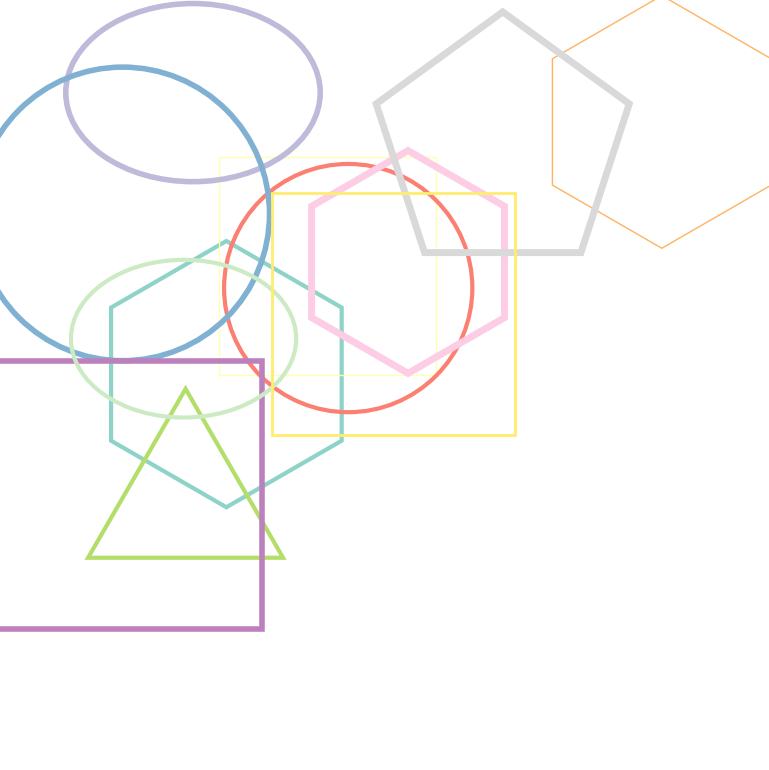[{"shape": "hexagon", "thickness": 1.5, "radius": 0.86, "center": [0.294, 0.514]}, {"shape": "square", "thickness": 0.5, "radius": 0.71, "center": [0.425, 0.655]}, {"shape": "oval", "thickness": 2, "radius": 0.83, "center": [0.251, 0.88]}, {"shape": "circle", "thickness": 1.5, "radius": 0.81, "center": [0.452, 0.626]}, {"shape": "circle", "thickness": 2, "radius": 0.95, "center": [0.159, 0.722]}, {"shape": "hexagon", "thickness": 0.5, "radius": 0.82, "center": [0.86, 0.842]}, {"shape": "triangle", "thickness": 1.5, "radius": 0.73, "center": [0.241, 0.349]}, {"shape": "hexagon", "thickness": 2.5, "radius": 0.72, "center": [0.53, 0.66]}, {"shape": "pentagon", "thickness": 2.5, "radius": 0.86, "center": [0.653, 0.812]}, {"shape": "square", "thickness": 2, "radius": 0.87, "center": [0.166, 0.357]}, {"shape": "oval", "thickness": 1.5, "radius": 0.73, "center": [0.238, 0.56]}, {"shape": "square", "thickness": 1, "radius": 0.79, "center": [0.511, 0.592]}]